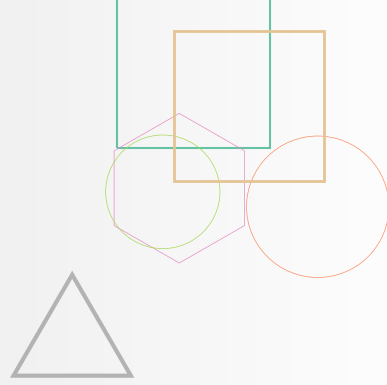[{"shape": "square", "thickness": 1.5, "radius": 0.99, "center": [0.499, 0.814]}, {"shape": "circle", "thickness": 0.5, "radius": 0.92, "center": [0.82, 0.463]}, {"shape": "hexagon", "thickness": 0.5, "radius": 0.97, "center": [0.463, 0.511]}, {"shape": "circle", "thickness": 0.5, "radius": 0.74, "center": [0.42, 0.502]}, {"shape": "square", "thickness": 2, "radius": 0.97, "center": [0.643, 0.725]}, {"shape": "triangle", "thickness": 3, "radius": 0.87, "center": [0.186, 0.112]}]